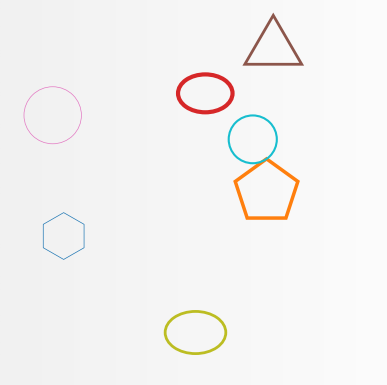[{"shape": "hexagon", "thickness": 0.5, "radius": 0.3, "center": [0.164, 0.387]}, {"shape": "pentagon", "thickness": 2.5, "radius": 0.42, "center": [0.688, 0.502]}, {"shape": "oval", "thickness": 3, "radius": 0.35, "center": [0.53, 0.758]}, {"shape": "triangle", "thickness": 2, "radius": 0.42, "center": [0.705, 0.875]}, {"shape": "circle", "thickness": 0.5, "radius": 0.37, "center": [0.136, 0.701]}, {"shape": "oval", "thickness": 2, "radius": 0.39, "center": [0.504, 0.136]}, {"shape": "circle", "thickness": 1.5, "radius": 0.31, "center": [0.652, 0.638]}]